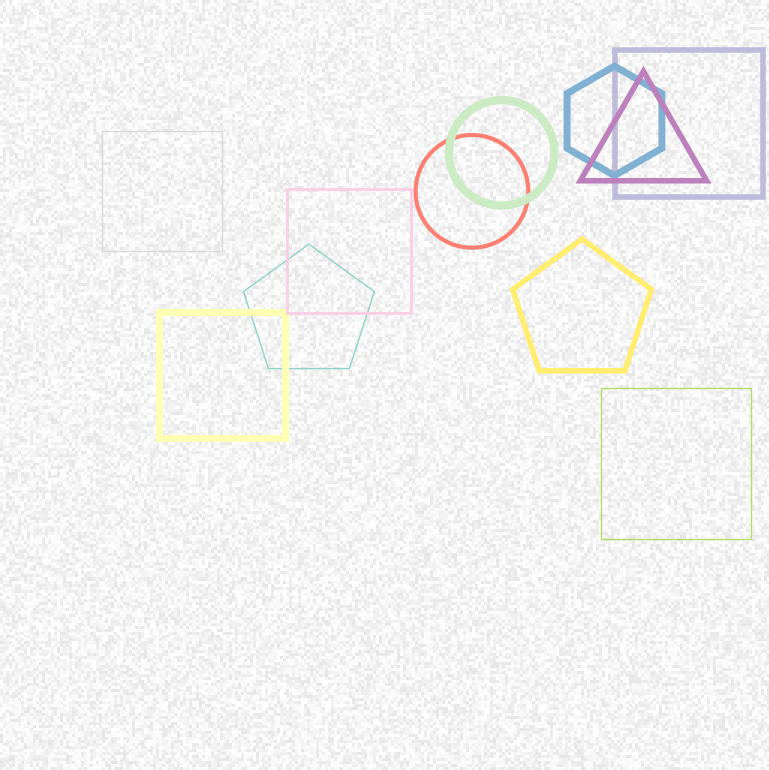[{"shape": "pentagon", "thickness": 0.5, "radius": 0.45, "center": [0.401, 0.594]}, {"shape": "square", "thickness": 2.5, "radius": 0.41, "center": [0.289, 0.514]}, {"shape": "square", "thickness": 2, "radius": 0.48, "center": [0.895, 0.84]}, {"shape": "circle", "thickness": 1.5, "radius": 0.37, "center": [0.613, 0.752]}, {"shape": "hexagon", "thickness": 2.5, "radius": 0.36, "center": [0.798, 0.843]}, {"shape": "square", "thickness": 0.5, "radius": 0.49, "center": [0.878, 0.398]}, {"shape": "square", "thickness": 1, "radius": 0.4, "center": [0.453, 0.674]}, {"shape": "square", "thickness": 0.5, "radius": 0.39, "center": [0.211, 0.752]}, {"shape": "triangle", "thickness": 2, "radius": 0.47, "center": [0.836, 0.813]}, {"shape": "circle", "thickness": 3, "radius": 0.34, "center": [0.651, 0.802]}, {"shape": "pentagon", "thickness": 2, "radius": 0.47, "center": [0.756, 0.595]}]